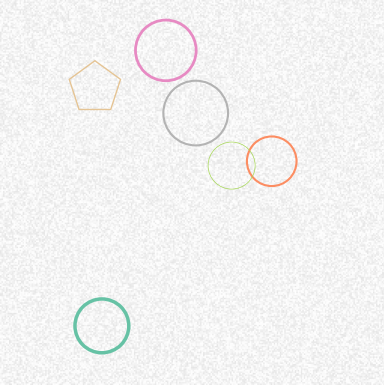[{"shape": "circle", "thickness": 2.5, "radius": 0.35, "center": [0.265, 0.154]}, {"shape": "circle", "thickness": 1.5, "radius": 0.32, "center": [0.706, 0.581]}, {"shape": "circle", "thickness": 2, "radius": 0.39, "center": [0.431, 0.869]}, {"shape": "circle", "thickness": 0.5, "radius": 0.31, "center": [0.602, 0.57]}, {"shape": "pentagon", "thickness": 1, "radius": 0.35, "center": [0.246, 0.772]}, {"shape": "circle", "thickness": 1.5, "radius": 0.42, "center": [0.508, 0.706]}]